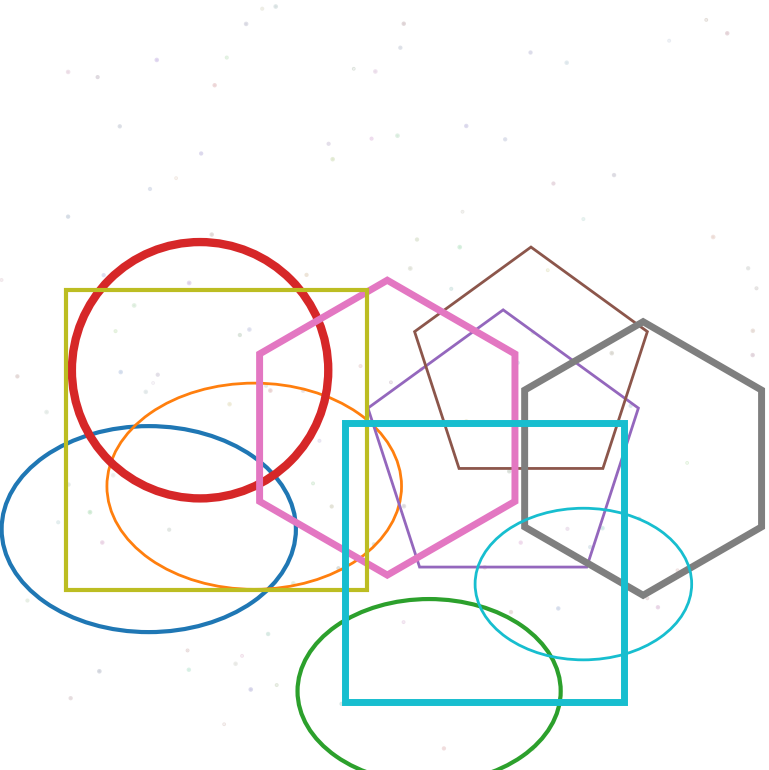[{"shape": "oval", "thickness": 1.5, "radius": 0.96, "center": [0.193, 0.313]}, {"shape": "oval", "thickness": 1, "radius": 0.96, "center": [0.33, 0.369]}, {"shape": "oval", "thickness": 1.5, "radius": 0.85, "center": [0.557, 0.102]}, {"shape": "circle", "thickness": 3, "radius": 0.83, "center": [0.26, 0.519]}, {"shape": "pentagon", "thickness": 1, "radius": 0.92, "center": [0.653, 0.413]}, {"shape": "pentagon", "thickness": 1, "radius": 0.79, "center": [0.69, 0.52]}, {"shape": "hexagon", "thickness": 2.5, "radius": 0.96, "center": [0.503, 0.445]}, {"shape": "hexagon", "thickness": 2.5, "radius": 0.89, "center": [0.835, 0.405]}, {"shape": "square", "thickness": 1.5, "radius": 0.98, "center": [0.281, 0.428]}, {"shape": "oval", "thickness": 1, "radius": 0.7, "center": [0.758, 0.241]}, {"shape": "square", "thickness": 2.5, "radius": 0.91, "center": [0.629, 0.269]}]